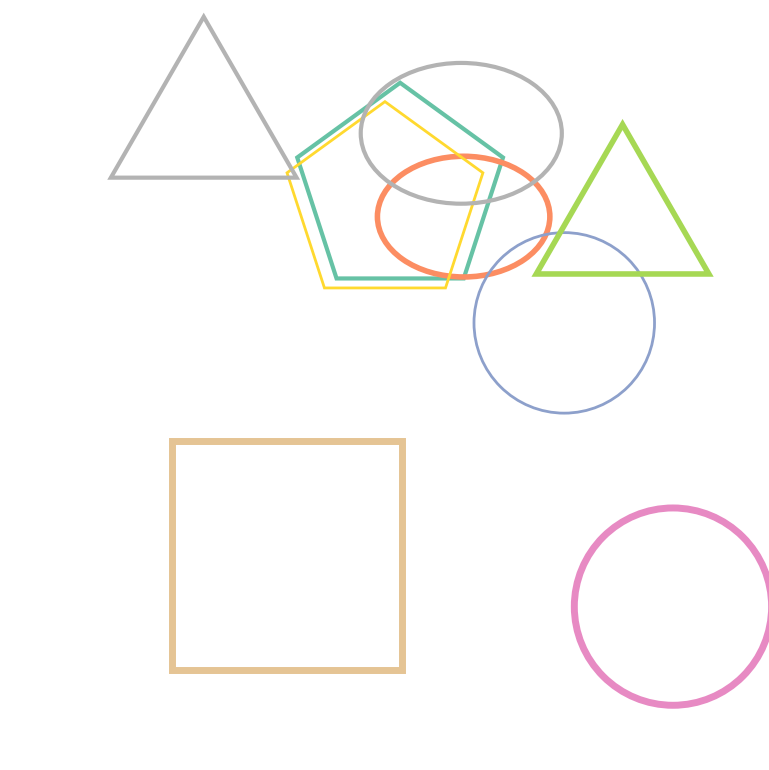[{"shape": "pentagon", "thickness": 1.5, "radius": 0.7, "center": [0.52, 0.752]}, {"shape": "oval", "thickness": 2, "radius": 0.56, "center": [0.602, 0.719]}, {"shape": "circle", "thickness": 1, "radius": 0.59, "center": [0.733, 0.581]}, {"shape": "circle", "thickness": 2.5, "radius": 0.64, "center": [0.874, 0.212]}, {"shape": "triangle", "thickness": 2, "radius": 0.65, "center": [0.809, 0.709]}, {"shape": "pentagon", "thickness": 1, "radius": 0.67, "center": [0.5, 0.734]}, {"shape": "square", "thickness": 2.5, "radius": 0.75, "center": [0.372, 0.278]}, {"shape": "oval", "thickness": 1.5, "radius": 0.65, "center": [0.599, 0.827]}, {"shape": "triangle", "thickness": 1.5, "radius": 0.7, "center": [0.265, 0.839]}]